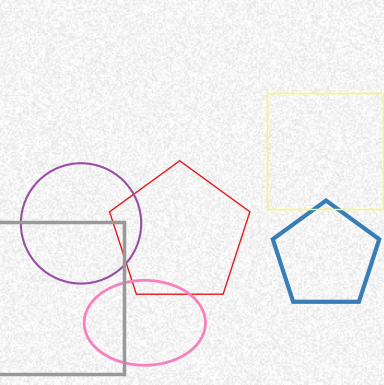[{"shape": "pentagon", "thickness": 1, "radius": 0.96, "center": [0.467, 0.391]}, {"shape": "pentagon", "thickness": 3, "radius": 0.73, "center": [0.847, 0.334]}, {"shape": "circle", "thickness": 1.5, "radius": 0.78, "center": [0.211, 0.42]}, {"shape": "square", "thickness": 1, "radius": 0.75, "center": [0.844, 0.608]}, {"shape": "oval", "thickness": 2, "radius": 0.79, "center": [0.376, 0.162]}, {"shape": "square", "thickness": 2.5, "radius": 0.99, "center": [0.124, 0.225]}]